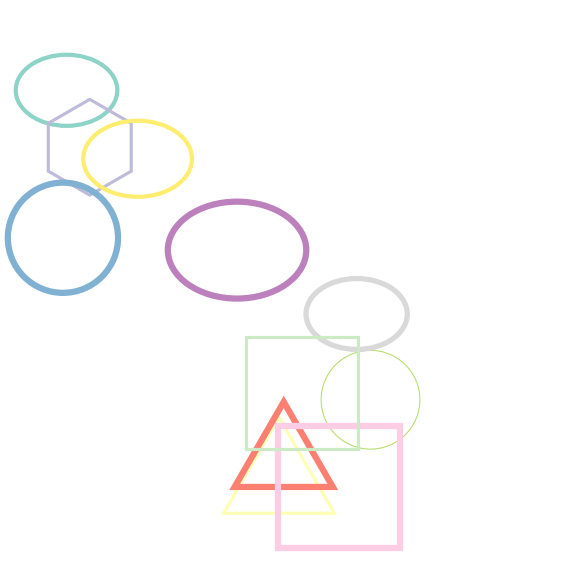[{"shape": "oval", "thickness": 2, "radius": 0.44, "center": [0.115, 0.843]}, {"shape": "triangle", "thickness": 1.5, "radius": 0.55, "center": [0.483, 0.166]}, {"shape": "hexagon", "thickness": 1.5, "radius": 0.41, "center": [0.155, 0.744]}, {"shape": "triangle", "thickness": 3, "radius": 0.49, "center": [0.491, 0.205]}, {"shape": "circle", "thickness": 3, "radius": 0.48, "center": [0.109, 0.587]}, {"shape": "circle", "thickness": 0.5, "radius": 0.43, "center": [0.642, 0.307]}, {"shape": "square", "thickness": 3, "radius": 0.53, "center": [0.587, 0.156]}, {"shape": "oval", "thickness": 2.5, "radius": 0.44, "center": [0.618, 0.455]}, {"shape": "oval", "thickness": 3, "radius": 0.6, "center": [0.41, 0.566]}, {"shape": "square", "thickness": 1.5, "radius": 0.48, "center": [0.523, 0.318]}, {"shape": "oval", "thickness": 2, "radius": 0.47, "center": [0.238, 0.724]}]